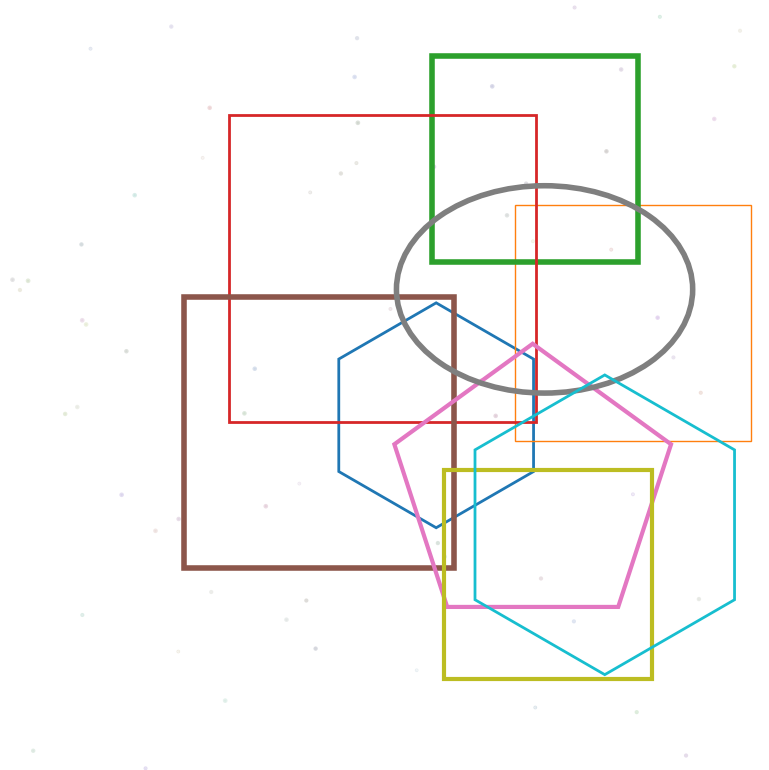[{"shape": "hexagon", "thickness": 1, "radius": 0.73, "center": [0.566, 0.461]}, {"shape": "square", "thickness": 0.5, "radius": 0.76, "center": [0.822, 0.58]}, {"shape": "square", "thickness": 2, "radius": 0.67, "center": [0.695, 0.794]}, {"shape": "square", "thickness": 1, "radius": 1.0, "center": [0.497, 0.651]}, {"shape": "square", "thickness": 2, "radius": 0.88, "center": [0.414, 0.438]}, {"shape": "pentagon", "thickness": 1.5, "radius": 0.94, "center": [0.692, 0.365]}, {"shape": "oval", "thickness": 2, "radius": 0.96, "center": [0.707, 0.624]}, {"shape": "square", "thickness": 1.5, "radius": 0.68, "center": [0.712, 0.254]}, {"shape": "hexagon", "thickness": 1, "radius": 0.97, "center": [0.785, 0.318]}]